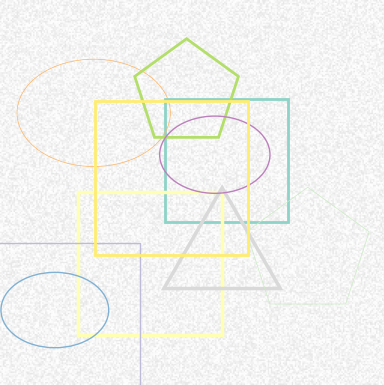[{"shape": "square", "thickness": 2, "radius": 0.8, "center": [0.589, 0.583]}, {"shape": "square", "thickness": 2.5, "radius": 0.93, "center": [0.39, 0.315]}, {"shape": "square", "thickness": 1, "radius": 0.98, "center": [0.168, 0.172]}, {"shape": "oval", "thickness": 1, "radius": 0.7, "center": [0.142, 0.195]}, {"shape": "oval", "thickness": 0.5, "radius": 1.0, "center": [0.243, 0.707]}, {"shape": "pentagon", "thickness": 2, "radius": 0.71, "center": [0.485, 0.758]}, {"shape": "triangle", "thickness": 2.5, "radius": 0.87, "center": [0.577, 0.338]}, {"shape": "oval", "thickness": 1, "radius": 0.72, "center": [0.558, 0.598]}, {"shape": "pentagon", "thickness": 0.5, "radius": 0.84, "center": [0.799, 0.346]}, {"shape": "square", "thickness": 2, "radius": 0.99, "center": [0.444, 0.538]}]